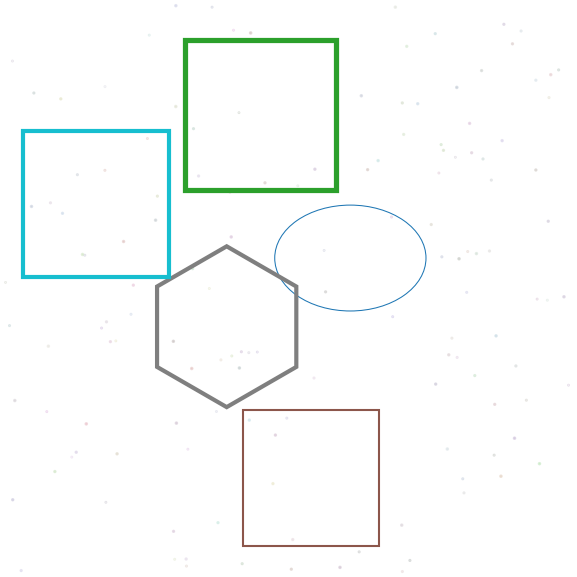[{"shape": "oval", "thickness": 0.5, "radius": 0.65, "center": [0.607, 0.552]}, {"shape": "square", "thickness": 2.5, "radius": 0.65, "center": [0.451, 0.8]}, {"shape": "square", "thickness": 1, "radius": 0.59, "center": [0.539, 0.171]}, {"shape": "hexagon", "thickness": 2, "radius": 0.7, "center": [0.393, 0.433]}, {"shape": "square", "thickness": 2, "radius": 0.63, "center": [0.167, 0.646]}]